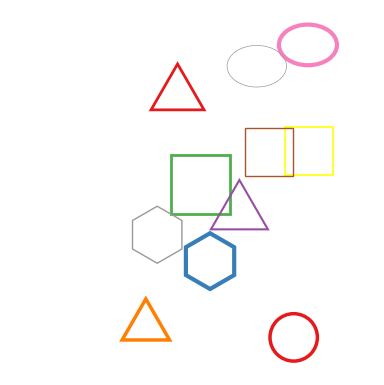[{"shape": "circle", "thickness": 2.5, "radius": 0.31, "center": [0.763, 0.124]}, {"shape": "triangle", "thickness": 2, "radius": 0.4, "center": [0.461, 0.754]}, {"shape": "hexagon", "thickness": 3, "radius": 0.36, "center": [0.546, 0.322]}, {"shape": "square", "thickness": 2, "radius": 0.38, "center": [0.52, 0.52]}, {"shape": "triangle", "thickness": 1.5, "radius": 0.43, "center": [0.622, 0.447]}, {"shape": "triangle", "thickness": 2.5, "radius": 0.36, "center": [0.379, 0.153]}, {"shape": "square", "thickness": 1.5, "radius": 0.31, "center": [0.803, 0.608]}, {"shape": "square", "thickness": 1, "radius": 0.31, "center": [0.698, 0.605]}, {"shape": "oval", "thickness": 3, "radius": 0.38, "center": [0.8, 0.883]}, {"shape": "hexagon", "thickness": 1, "radius": 0.37, "center": [0.408, 0.39]}, {"shape": "oval", "thickness": 0.5, "radius": 0.39, "center": [0.667, 0.828]}]